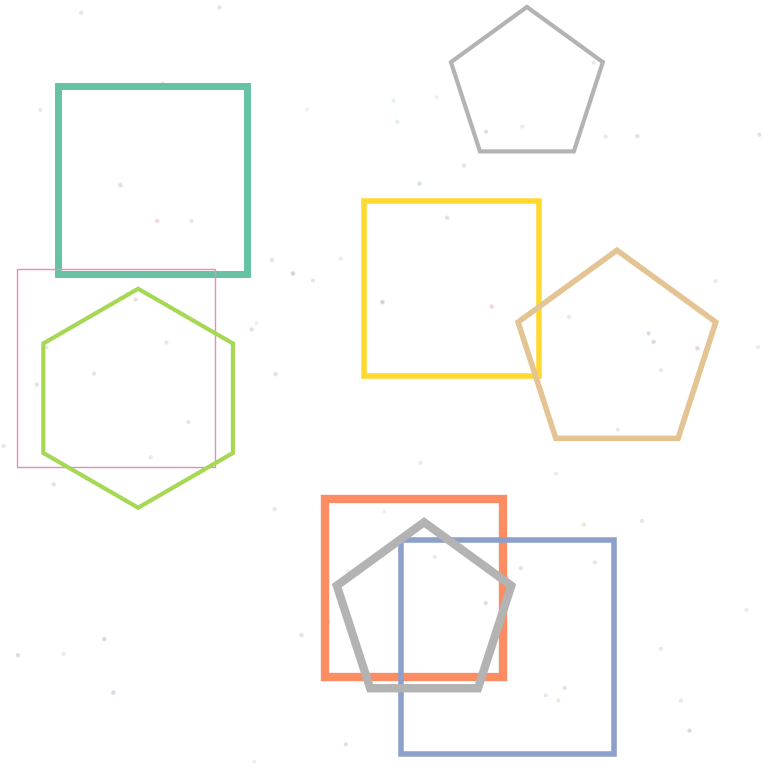[{"shape": "square", "thickness": 2.5, "radius": 0.61, "center": [0.198, 0.766]}, {"shape": "square", "thickness": 3, "radius": 0.58, "center": [0.538, 0.236]}, {"shape": "square", "thickness": 2, "radius": 0.69, "center": [0.659, 0.16]}, {"shape": "square", "thickness": 0.5, "radius": 0.64, "center": [0.151, 0.522]}, {"shape": "hexagon", "thickness": 1.5, "radius": 0.71, "center": [0.179, 0.483]}, {"shape": "square", "thickness": 2, "radius": 0.57, "center": [0.586, 0.625]}, {"shape": "pentagon", "thickness": 2, "radius": 0.68, "center": [0.801, 0.54]}, {"shape": "pentagon", "thickness": 3, "radius": 0.6, "center": [0.551, 0.203]}, {"shape": "pentagon", "thickness": 1.5, "radius": 0.52, "center": [0.684, 0.887]}]